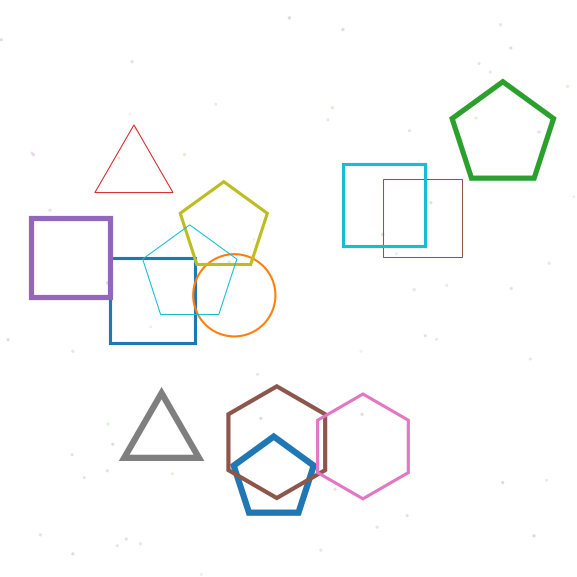[{"shape": "square", "thickness": 1.5, "radius": 0.37, "center": [0.264, 0.479]}, {"shape": "pentagon", "thickness": 3, "radius": 0.36, "center": [0.474, 0.17]}, {"shape": "circle", "thickness": 1, "radius": 0.36, "center": [0.406, 0.488]}, {"shape": "pentagon", "thickness": 2.5, "radius": 0.46, "center": [0.871, 0.765]}, {"shape": "triangle", "thickness": 0.5, "radius": 0.39, "center": [0.232, 0.705]}, {"shape": "square", "thickness": 2.5, "radius": 0.34, "center": [0.122, 0.553]}, {"shape": "hexagon", "thickness": 2, "radius": 0.48, "center": [0.479, 0.233]}, {"shape": "square", "thickness": 0.5, "radius": 0.34, "center": [0.732, 0.622]}, {"shape": "hexagon", "thickness": 1.5, "radius": 0.45, "center": [0.629, 0.226]}, {"shape": "triangle", "thickness": 3, "radius": 0.37, "center": [0.28, 0.244]}, {"shape": "pentagon", "thickness": 1.5, "radius": 0.4, "center": [0.387, 0.605]}, {"shape": "square", "thickness": 1.5, "radius": 0.35, "center": [0.665, 0.644]}, {"shape": "pentagon", "thickness": 0.5, "radius": 0.43, "center": [0.329, 0.524]}]